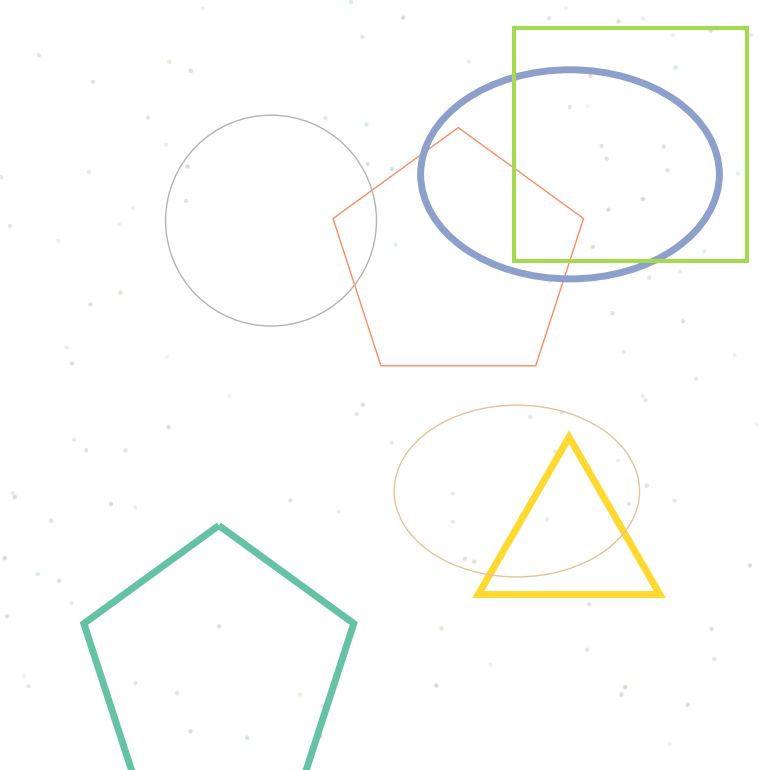[{"shape": "pentagon", "thickness": 2.5, "radius": 0.92, "center": [0.284, 0.133]}, {"shape": "pentagon", "thickness": 0.5, "radius": 0.85, "center": [0.595, 0.663]}, {"shape": "oval", "thickness": 2.5, "radius": 0.97, "center": [0.74, 0.774]}, {"shape": "square", "thickness": 1.5, "radius": 0.76, "center": [0.819, 0.812]}, {"shape": "triangle", "thickness": 2.5, "radius": 0.68, "center": [0.739, 0.296]}, {"shape": "oval", "thickness": 0.5, "radius": 0.8, "center": [0.671, 0.362]}, {"shape": "circle", "thickness": 0.5, "radius": 0.68, "center": [0.352, 0.713]}]